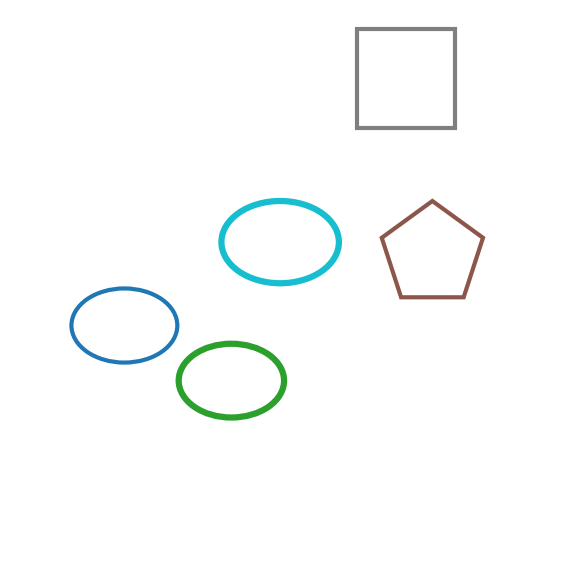[{"shape": "oval", "thickness": 2, "radius": 0.46, "center": [0.215, 0.435]}, {"shape": "oval", "thickness": 3, "radius": 0.46, "center": [0.401, 0.34]}, {"shape": "pentagon", "thickness": 2, "radius": 0.46, "center": [0.749, 0.559]}, {"shape": "square", "thickness": 2, "radius": 0.43, "center": [0.703, 0.863]}, {"shape": "oval", "thickness": 3, "radius": 0.51, "center": [0.485, 0.58]}]